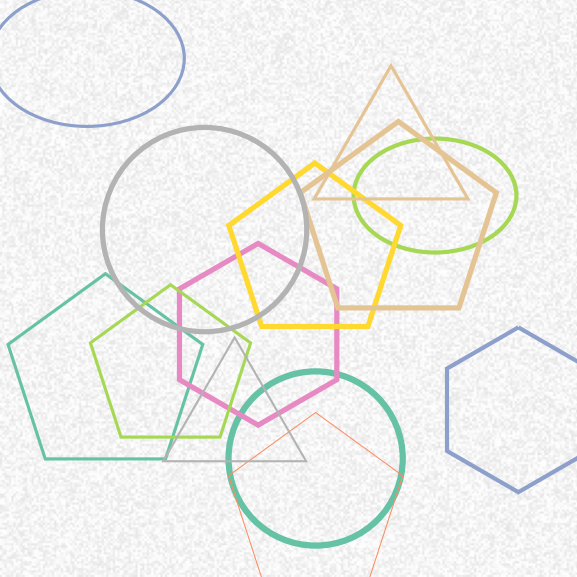[{"shape": "circle", "thickness": 3, "radius": 0.75, "center": [0.547, 0.205]}, {"shape": "pentagon", "thickness": 1.5, "radius": 0.89, "center": [0.182, 0.348]}, {"shape": "pentagon", "thickness": 0.5, "radius": 0.79, "center": [0.547, 0.126]}, {"shape": "oval", "thickness": 1.5, "radius": 0.84, "center": [0.151, 0.898]}, {"shape": "hexagon", "thickness": 2, "radius": 0.71, "center": [0.898, 0.29]}, {"shape": "hexagon", "thickness": 2.5, "radius": 0.79, "center": [0.447, 0.42]}, {"shape": "pentagon", "thickness": 1.5, "radius": 0.73, "center": [0.295, 0.36]}, {"shape": "oval", "thickness": 2, "radius": 0.7, "center": [0.753, 0.661]}, {"shape": "pentagon", "thickness": 2.5, "radius": 0.78, "center": [0.545, 0.56]}, {"shape": "triangle", "thickness": 1.5, "radius": 0.77, "center": [0.677, 0.732]}, {"shape": "pentagon", "thickness": 2.5, "radius": 0.89, "center": [0.69, 0.61]}, {"shape": "triangle", "thickness": 1, "radius": 0.71, "center": [0.406, 0.272]}, {"shape": "circle", "thickness": 2.5, "radius": 0.88, "center": [0.354, 0.602]}]